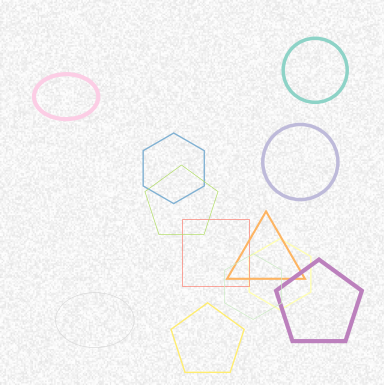[{"shape": "circle", "thickness": 2.5, "radius": 0.42, "center": [0.819, 0.817]}, {"shape": "hexagon", "thickness": 1, "radius": 0.46, "center": [0.727, 0.288]}, {"shape": "circle", "thickness": 2.5, "radius": 0.49, "center": [0.78, 0.579]}, {"shape": "square", "thickness": 0.5, "radius": 0.43, "center": [0.559, 0.344]}, {"shape": "hexagon", "thickness": 1, "radius": 0.46, "center": [0.451, 0.563]}, {"shape": "triangle", "thickness": 1.5, "radius": 0.58, "center": [0.691, 0.334]}, {"shape": "pentagon", "thickness": 0.5, "radius": 0.5, "center": [0.471, 0.472]}, {"shape": "oval", "thickness": 3, "radius": 0.42, "center": [0.172, 0.749]}, {"shape": "oval", "thickness": 0.5, "radius": 0.51, "center": [0.246, 0.168]}, {"shape": "pentagon", "thickness": 3, "radius": 0.59, "center": [0.828, 0.209]}, {"shape": "hexagon", "thickness": 0.5, "radius": 0.43, "center": [0.658, 0.256]}, {"shape": "pentagon", "thickness": 1, "radius": 0.5, "center": [0.539, 0.114]}]